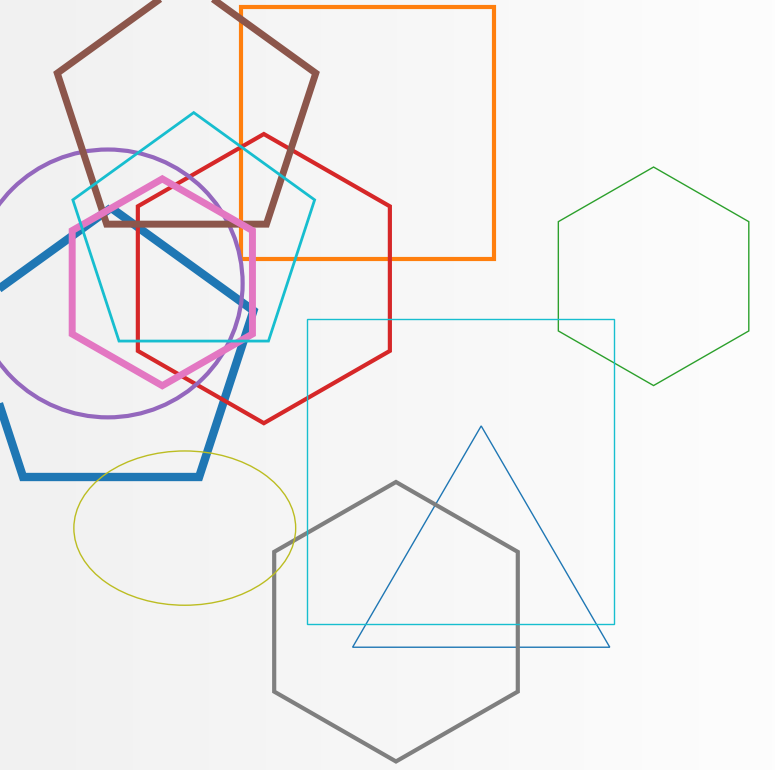[{"shape": "triangle", "thickness": 0.5, "radius": 0.96, "center": [0.621, 0.255]}, {"shape": "pentagon", "thickness": 3, "radius": 0.97, "center": [0.143, 0.537]}, {"shape": "square", "thickness": 1.5, "radius": 0.82, "center": [0.474, 0.827]}, {"shape": "hexagon", "thickness": 0.5, "radius": 0.71, "center": [0.843, 0.641]}, {"shape": "hexagon", "thickness": 1.5, "radius": 0.94, "center": [0.34, 0.638]}, {"shape": "circle", "thickness": 1.5, "radius": 0.87, "center": [0.139, 0.632]}, {"shape": "pentagon", "thickness": 2.5, "radius": 0.88, "center": [0.241, 0.851]}, {"shape": "hexagon", "thickness": 2.5, "radius": 0.67, "center": [0.209, 0.633]}, {"shape": "hexagon", "thickness": 1.5, "radius": 0.91, "center": [0.511, 0.193]}, {"shape": "oval", "thickness": 0.5, "radius": 0.72, "center": [0.238, 0.314]}, {"shape": "pentagon", "thickness": 1, "radius": 0.82, "center": [0.25, 0.69]}, {"shape": "square", "thickness": 0.5, "radius": 0.99, "center": [0.594, 0.388]}]